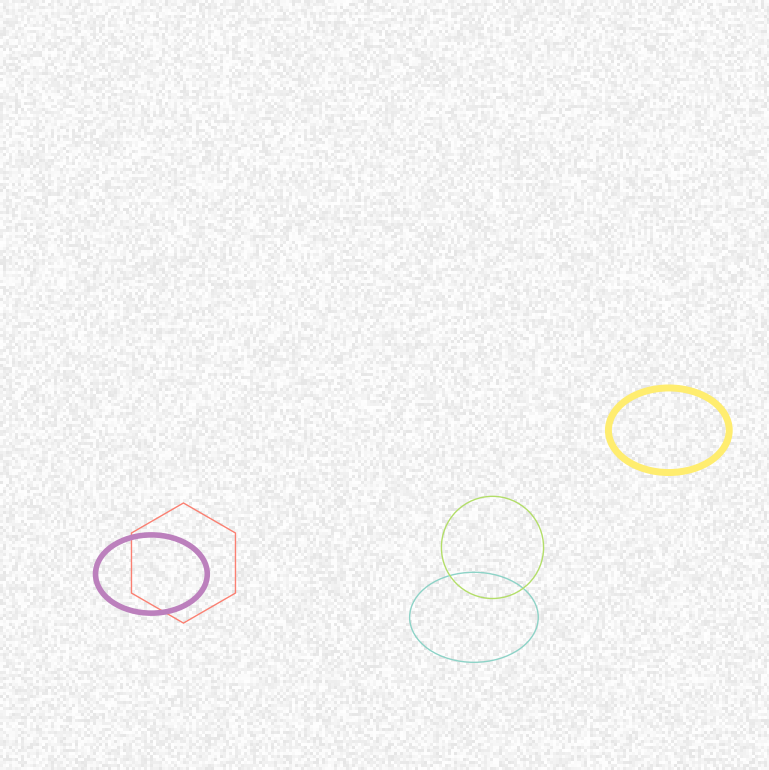[{"shape": "oval", "thickness": 0.5, "radius": 0.42, "center": [0.616, 0.198]}, {"shape": "hexagon", "thickness": 0.5, "radius": 0.39, "center": [0.238, 0.269]}, {"shape": "circle", "thickness": 0.5, "radius": 0.33, "center": [0.64, 0.289]}, {"shape": "oval", "thickness": 2, "radius": 0.36, "center": [0.197, 0.255]}, {"shape": "oval", "thickness": 2.5, "radius": 0.39, "center": [0.869, 0.441]}]